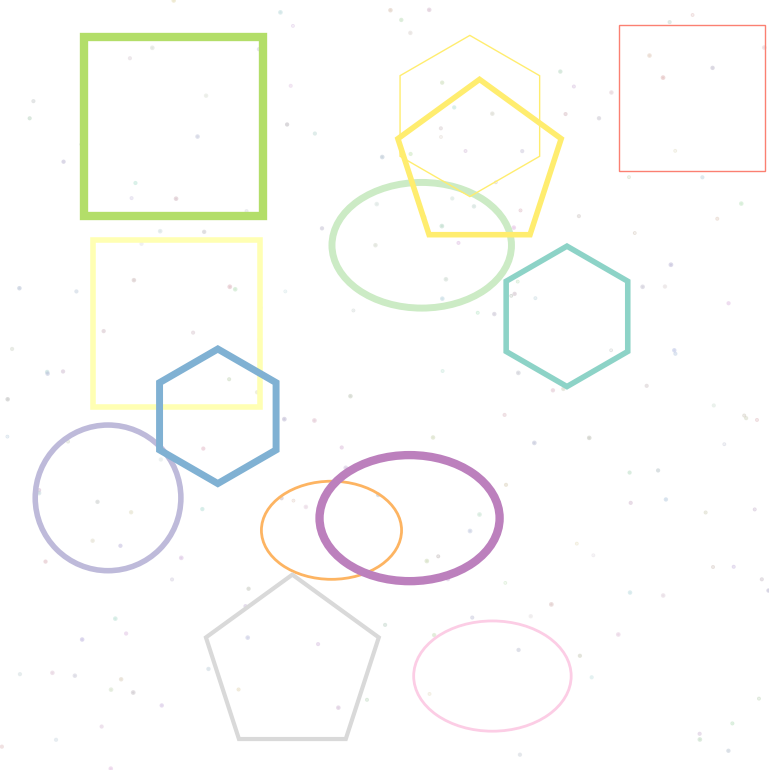[{"shape": "hexagon", "thickness": 2, "radius": 0.46, "center": [0.736, 0.589]}, {"shape": "square", "thickness": 2, "radius": 0.54, "center": [0.23, 0.579]}, {"shape": "circle", "thickness": 2, "radius": 0.47, "center": [0.14, 0.353]}, {"shape": "square", "thickness": 0.5, "radius": 0.47, "center": [0.899, 0.873]}, {"shape": "hexagon", "thickness": 2.5, "radius": 0.44, "center": [0.283, 0.459]}, {"shape": "oval", "thickness": 1, "radius": 0.46, "center": [0.43, 0.311]}, {"shape": "square", "thickness": 3, "radius": 0.58, "center": [0.225, 0.836]}, {"shape": "oval", "thickness": 1, "radius": 0.51, "center": [0.64, 0.122]}, {"shape": "pentagon", "thickness": 1.5, "radius": 0.59, "center": [0.38, 0.136]}, {"shape": "oval", "thickness": 3, "radius": 0.58, "center": [0.532, 0.327]}, {"shape": "oval", "thickness": 2.5, "radius": 0.58, "center": [0.548, 0.681]}, {"shape": "hexagon", "thickness": 0.5, "radius": 0.52, "center": [0.61, 0.849]}, {"shape": "pentagon", "thickness": 2, "radius": 0.56, "center": [0.623, 0.785]}]